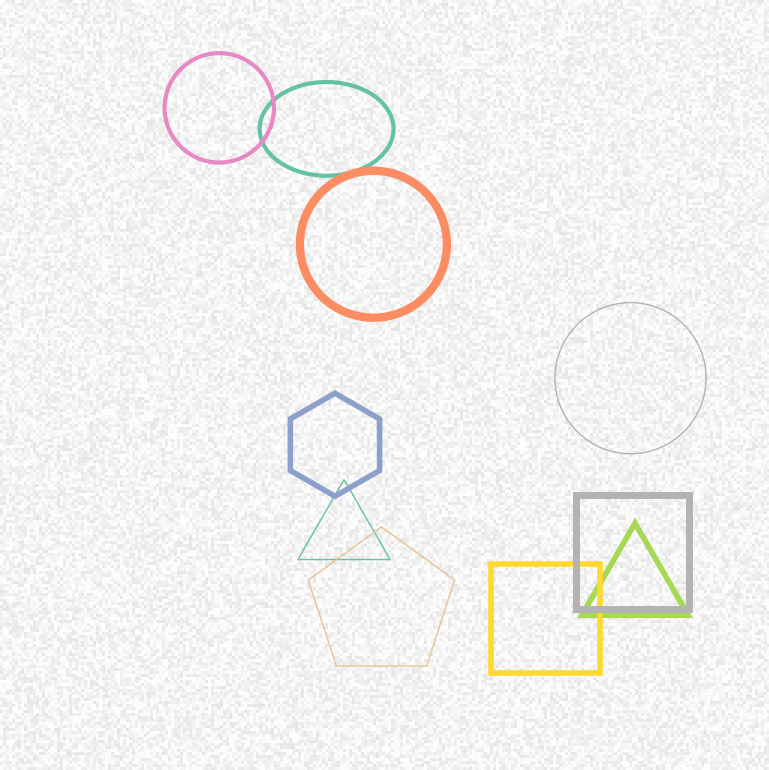[{"shape": "oval", "thickness": 1.5, "radius": 0.43, "center": [0.424, 0.833]}, {"shape": "triangle", "thickness": 0.5, "radius": 0.35, "center": [0.447, 0.308]}, {"shape": "circle", "thickness": 3, "radius": 0.48, "center": [0.485, 0.683]}, {"shape": "hexagon", "thickness": 2, "radius": 0.33, "center": [0.435, 0.422]}, {"shape": "circle", "thickness": 1.5, "radius": 0.36, "center": [0.285, 0.86]}, {"shape": "triangle", "thickness": 2, "radius": 0.4, "center": [0.825, 0.241]}, {"shape": "square", "thickness": 2, "radius": 0.35, "center": [0.708, 0.197]}, {"shape": "pentagon", "thickness": 0.5, "radius": 0.5, "center": [0.495, 0.216]}, {"shape": "circle", "thickness": 0.5, "radius": 0.49, "center": [0.819, 0.509]}, {"shape": "square", "thickness": 2.5, "radius": 0.37, "center": [0.822, 0.283]}]